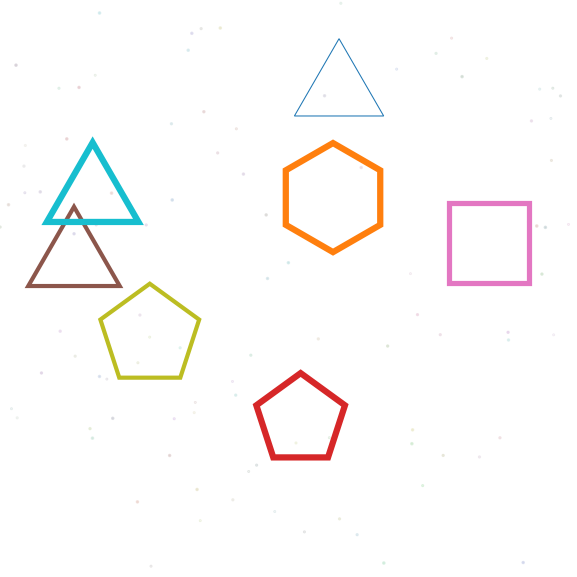[{"shape": "triangle", "thickness": 0.5, "radius": 0.45, "center": [0.587, 0.843]}, {"shape": "hexagon", "thickness": 3, "radius": 0.47, "center": [0.577, 0.657]}, {"shape": "pentagon", "thickness": 3, "radius": 0.4, "center": [0.521, 0.272]}, {"shape": "triangle", "thickness": 2, "radius": 0.46, "center": [0.128, 0.55]}, {"shape": "square", "thickness": 2.5, "radius": 0.35, "center": [0.847, 0.578]}, {"shape": "pentagon", "thickness": 2, "radius": 0.45, "center": [0.259, 0.418]}, {"shape": "triangle", "thickness": 3, "radius": 0.46, "center": [0.16, 0.661]}]